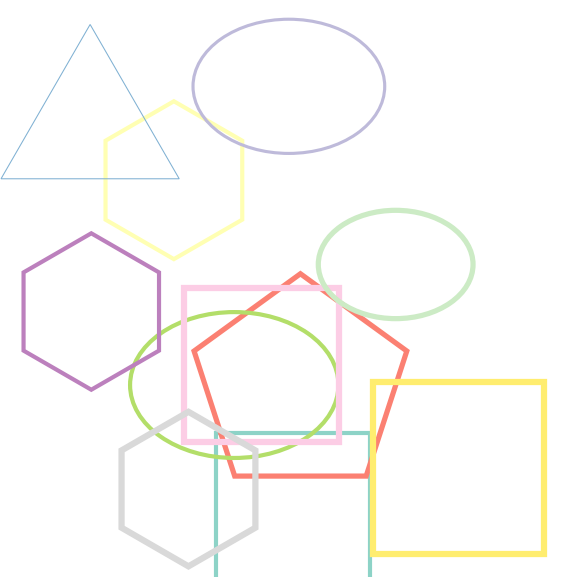[{"shape": "square", "thickness": 2, "radius": 0.67, "center": [0.508, 0.116]}, {"shape": "hexagon", "thickness": 2, "radius": 0.68, "center": [0.301, 0.687]}, {"shape": "oval", "thickness": 1.5, "radius": 0.83, "center": [0.5, 0.85]}, {"shape": "pentagon", "thickness": 2.5, "radius": 0.97, "center": [0.52, 0.331]}, {"shape": "triangle", "thickness": 0.5, "radius": 0.89, "center": [0.156, 0.779]}, {"shape": "oval", "thickness": 2, "radius": 0.9, "center": [0.406, 0.332]}, {"shape": "square", "thickness": 3, "radius": 0.67, "center": [0.453, 0.367]}, {"shape": "hexagon", "thickness": 3, "radius": 0.67, "center": [0.326, 0.152]}, {"shape": "hexagon", "thickness": 2, "radius": 0.68, "center": [0.158, 0.46]}, {"shape": "oval", "thickness": 2.5, "radius": 0.67, "center": [0.685, 0.541]}, {"shape": "square", "thickness": 3, "radius": 0.74, "center": [0.794, 0.188]}]